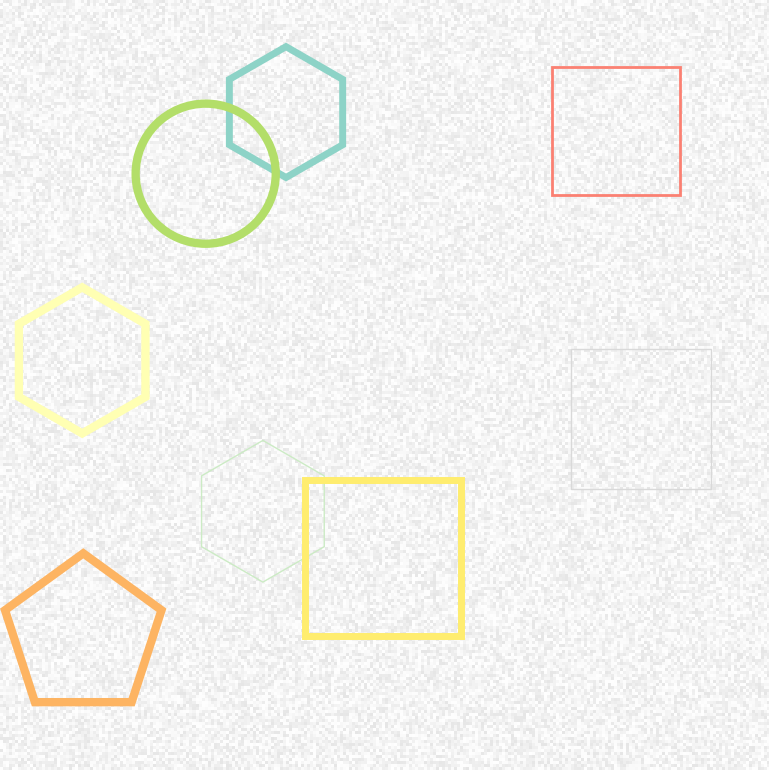[{"shape": "hexagon", "thickness": 2.5, "radius": 0.42, "center": [0.371, 0.854]}, {"shape": "hexagon", "thickness": 3, "radius": 0.47, "center": [0.107, 0.532]}, {"shape": "square", "thickness": 1, "radius": 0.42, "center": [0.8, 0.83]}, {"shape": "pentagon", "thickness": 3, "radius": 0.53, "center": [0.108, 0.175]}, {"shape": "circle", "thickness": 3, "radius": 0.45, "center": [0.267, 0.774]}, {"shape": "square", "thickness": 0.5, "radius": 0.45, "center": [0.833, 0.456]}, {"shape": "hexagon", "thickness": 0.5, "radius": 0.46, "center": [0.341, 0.336]}, {"shape": "square", "thickness": 2.5, "radius": 0.51, "center": [0.497, 0.275]}]